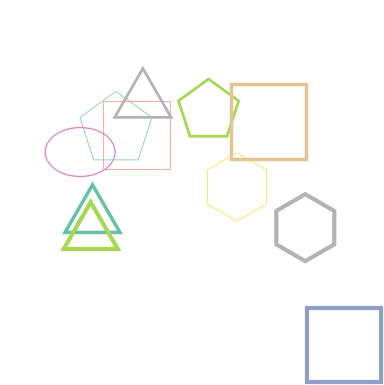[{"shape": "pentagon", "thickness": 0.5, "radius": 0.49, "center": [0.301, 0.664]}, {"shape": "triangle", "thickness": 2.5, "radius": 0.41, "center": [0.24, 0.437]}, {"shape": "square", "thickness": 0.5, "radius": 0.44, "center": [0.355, 0.649]}, {"shape": "square", "thickness": 3, "radius": 0.48, "center": [0.893, 0.104]}, {"shape": "oval", "thickness": 1, "radius": 0.45, "center": [0.208, 0.605]}, {"shape": "triangle", "thickness": 3, "radius": 0.41, "center": [0.236, 0.394]}, {"shape": "pentagon", "thickness": 2, "radius": 0.41, "center": [0.542, 0.713]}, {"shape": "hexagon", "thickness": 0.5, "radius": 0.44, "center": [0.615, 0.514]}, {"shape": "square", "thickness": 2.5, "radius": 0.49, "center": [0.698, 0.683]}, {"shape": "triangle", "thickness": 2, "radius": 0.42, "center": [0.371, 0.738]}, {"shape": "hexagon", "thickness": 3, "radius": 0.43, "center": [0.793, 0.409]}]